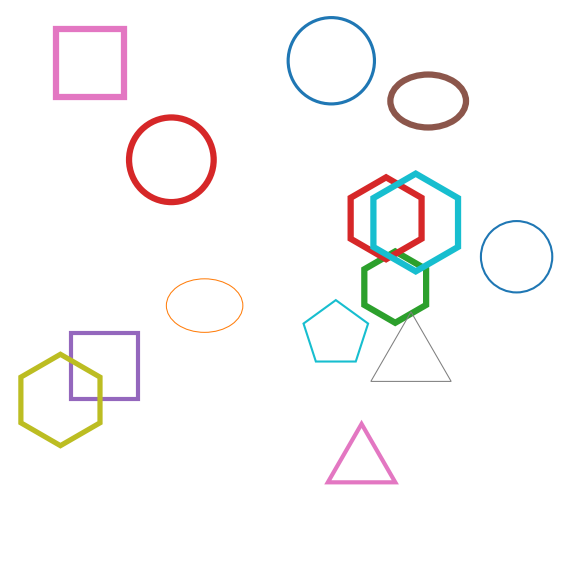[{"shape": "circle", "thickness": 1.5, "radius": 0.37, "center": [0.574, 0.894]}, {"shape": "circle", "thickness": 1, "radius": 0.31, "center": [0.895, 0.555]}, {"shape": "oval", "thickness": 0.5, "radius": 0.33, "center": [0.354, 0.47]}, {"shape": "hexagon", "thickness": 3, "radius": 0.31, "center": [0.684, 0.502]}, {"shape": "hexagon", "thickness": 3, "radius": 0.35, "center": [0.669, 0.621]}, {"shape": "circle", "thickness": 3, "radius": 0.37, "center": [0.297, 0.722]}, {"shape": "square", "thickness": 2, "radius": 0.29, "center": [0.181, 0.366]}, {"shape": "oval", "thickness": 3, "radius": 0.33, "center": [0.741, 0.824]}, {"shape": "square", "thickness": 3, "radius": 0.29, "center": [0.156, 0.89]}, {"shape": "triangle", "thickness": 2, "radius": 0.34, "center": [0.626, 0.198]}, {"shape": "triangle", "thickness": 0.5, "radius": 0.4, "center": [0.712, 0.379]}, {"shape": "hexagon", "thickness": 2.5, "radius": 0.4, "center": [0.105, 0.307]}, {"shape": "pentagon", "thickness": 1, "radius": 0.29, "center": [0.582, 0.421]}, {"shape": "hexagon", "thickness": 3, "radius": 0.42, "center": [0.72, 0.614]}]